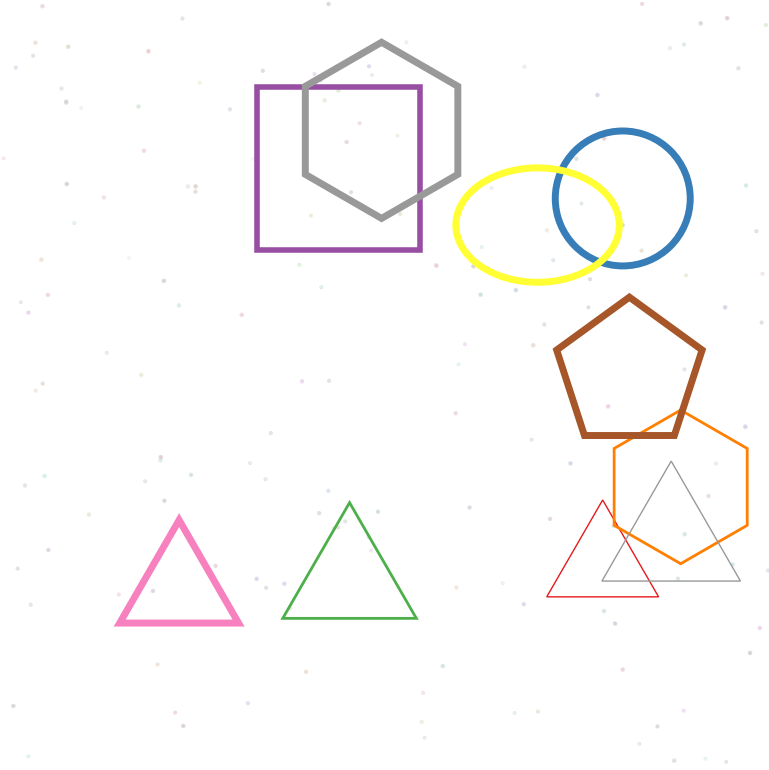[{"shape": "triangle", "thickness": 0.5, "radius": 0.42, "center": [0.783, 0.267]}, {"shape": "circle", "thickness": 2.5, "radius": 0.44, "center": [0.809, 0.742]}, {"shape": "triangle", "thickness": 1, "radius": 0.5, "center": [0.454, 0.247]}, {"shape": "square", "thickness": 2, "radius": 0.53, "center": [0.44, 0.781]}, {"shape": "hexagon", "thickness": 1, "radius": 0.5, "center": [0.884, 0.368]}, {"shape": "oval", "thickness": 2.5, "radius": 0.53, "center": [0.698, 0.708]}, {"shape": "pentagon", "thickness": 2.5, "radius": 0.5, "center": [0.817, 0.515]}, {"shape": "triangle", "thickness": 2.5, "radius": 0.45, "center": [0.233, 0.235]}, {"shape": "triangle", "thickness": 0.5, "radius": 0.52, "center": [0.872, 0.297]}, {"shape": "hexagon", "thickness": 2.5, "radius": 0.57, "center": [0.496, 0.831]}]